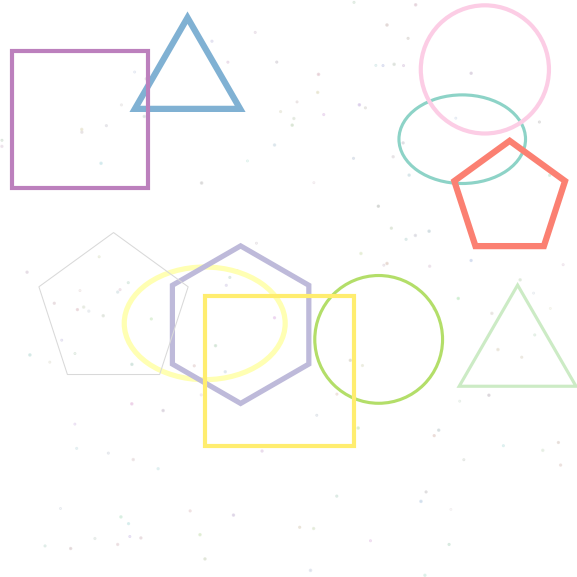[{"shape": "oval", "thickness": 1.5, "radius": 0.55, "center": [0.8, 0.758]}, {"shape": "oval", "thickness": 2.5, "radius": 0.7, "center": [0.354, 0.439]}, {"shape": "hexagon", "thickness": 2.5, "radius": 0.68, "center": [0.417, 0.437]}, {"shape": "pentagon", "thickness": 3, "radius": 0.5, "center": [0.883, 0.655]}, {"shape": "triangle", "thickness": 3, "radius": 0.53, "center": [0.325, 0.863]}, {"shape": "circle", "thickness": 1.5, "radius": 0.55, "center": [0.656, 0.411]}, {"shape": "circle", "thickness": 2, "radius": 0.55, "center": [0.84, 0.879]}, {"shape": "pentagon", "thickness": 0.5, "radius": 0.68, "center": [0.197, 0.461]}, {"shape": "square", "thickness": 2, "radius": 0.59, "center": [0.139, 0.792]}, {"shape": "triangle", "thickness": 1.5, "radius": 0.58, "center": [0.896, 0.389]}, {"shape": "square", "thickness": 2, "radius": 0.65, "center": [0.484, 0.357]}]